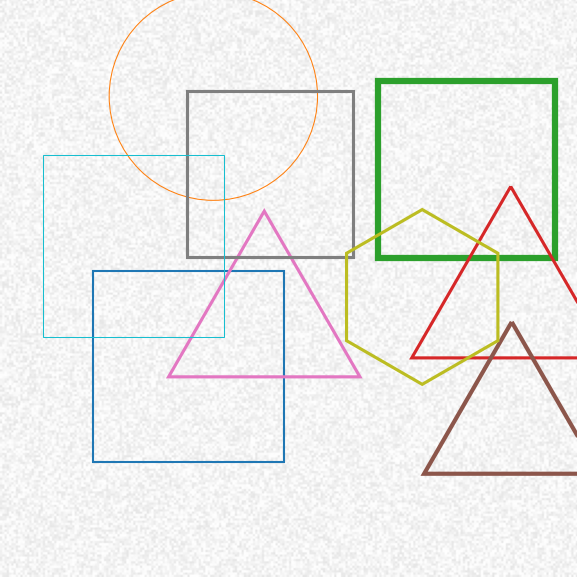[{"shape": "square", "thickness": 1, "radius": 0.83, "center": [0.326, 0.365]}, {"shape": "circle", "thickness": 0.5, "radius": 0.9, "center": [0.369, 0.833]}, {"shape": "square", "thickness": 3, "radius": 0.77, "center": [0.808, 0.706]}, {"shape": "triangle", "thickness": 1.5, "radius": 0.99, "center": [0.884, 0.478]}, {"shape": "triangle", "thickness": 2, "radius": 0.88, "center": [0.886, 0.266]}, {"shape": "triangle", "thickness": 1.5, "radius": 0.96, "center": [0.458, 0.442]}, {"shape": "square", "thickness": 1.5, "radius": 0.72, "center": [0.467, 0.698]}, {"shape": "hexagon", "thickness": 1.5, "radius": 0.76, "center": [0.731, 0.485]}, {"shape": "square", "thickness": 0.5, "radius": 0.79, "center": [0.231, 0.573]}]